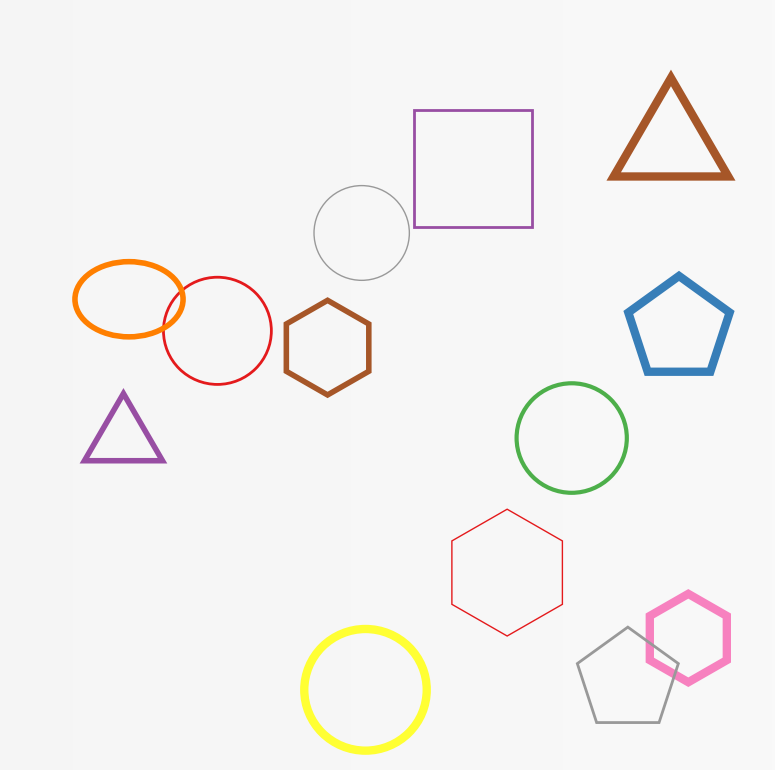[{"shape": "hexagon", "thickness": 0.5, "radius": 0.41, "center": [0.654, 0.256]}, {"shape": "circle", "thickness": 1, "radius": 0.35, "center": [0.281, 0.57]}, {"shape": "pentagon", "thickness": 3, "radius": 0.34, "center": [0.876, 0.573]}, {"shape": "circle", "thickness": 1.5, "radius": 0.36, "center": [0.738, 0.431]}, {"shape": "triangle", "thickness": 2, "radius": 0.29, "center": [0.159, 0.431]}, {"shape": "square", "thickness": 1, "radius": 0.38, "center": [0.61, 0.781]}, {"shape": "oval", "thickness": 2, "radius": 0.35, "center": [0.166, 0.611]}, {"shape": "circle", "thickness": 3, "radius": 0.4, "center": [0.472, 0.104]}, {"shape": "hexagon", "thickness": 2, "radius": 0.31, "center": [0.423, 0.549]}, {"shape": "triangle", "thickness": 3, "radius": 0.43, "center": [0.866, 0.813]}, {"shape": "hexagon", "thickness": 3, "radius": 0.29, "center": [0.888, 0.171]}, {"shape": "pentagon", "thickness": 1, "radius": 0.34, "center": [0.81, 0.117]}, {"shape": "circle", "thickness": 0.5, "radius": 0.31, "center": [0.467, 0.697]}]